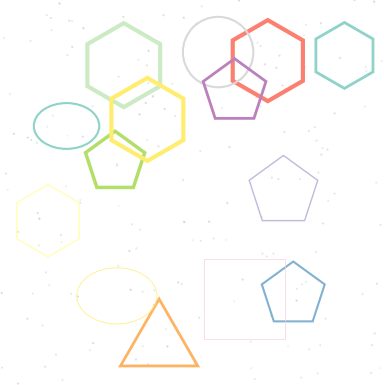[{"shape": "hexagon", "thickness": 2, "radius": 0.43, "center": [0.895, 0.856]}, {"shape": "oval", "thickness": 1.5, "radius": 0.42, "center": [0.173, 0.673]}, {"shape": "hexagon", "thickness": 1, "radius": 0.47, "center": [0.125, 0.427]}, {"shape": "pentagon", "thickness": 1, "radius": 0.47, "center": [0.736, 0.503]}, {"shape": "hexagon", "thickness": 3, "radius": 0.53, "center": [0.696, 0.843]}, {"shape": "pentagon", "thickness": 1.5, "radius": 0.43, "center": [0.762, 0.235]}, {"shape": "triangle", "thickness": 2, "radius": 0.58, "center": [0.413, 0.107]}, {"shape": "pentagon", "thickness": 2.5, "radius": 0.4, "center": [0.299, 0.578]}, {"shape": "square", "thickness": 0.5, "radius": 0.52, "center": [0.635, 0.223]}, {"shape": "circle", "thickness": 1.5, "radius": 0.46, "center": [0.566, 0.865]}, {"shape": "pentagon", "thickness": 2, "radius": 0.43, "center": [0.609, 0.762]}, {"shape": "hexagon", "thickness": 3, "radius": 0.55, "center": [0.321, 0.831]}, {"shape": "oval", "thickness": 0.5, "radius": 0.52, "center": [0.304, 0.231]}, {"shape": "hexagon", "thickness": 3, "radius": 0.54, "center": [0.383, 0.69]}]